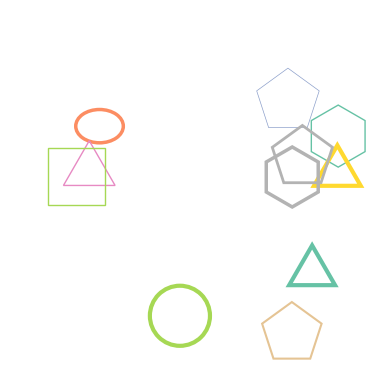[{"shape": "triangle", "thickness": 3, "radius": 0.34, "center": [0.811, 0.294]}, {"shape": "hexagon", "thickness": 1, "radius": 0.4, "center": [0.878, 0.646]}, {"shape": "oval", "thickness": 2.5, "radius": 0.31, "center": [0.259, 0.672]}, {"shape": "pentagon", "thickness": 0.5, "radius": 0.43, "center": [0.748, 0.738]}, {"shape": "triangle", "thickness": 1, "radius": 0.39, "center": [0.232, 0.557]}, {"shape": "square", "thickness": 1, "radius": 0.37, "center": [0.198, 0.542]}, {"shape": "circle", "thickness": 3, "radius": 0.39, "center": [0.467, 0.18]}, {"shape": "triangle", "thickness": 3, "radius": 0.35, "center": [0.876, 0.552]}, {"shape": "pentagon", "thickness": 1.5, "radius": 0.41, "center": [0.758, 0.134]}, {"shape": "hexagon", "thickness": 2.5, "radius": 0.39, "center": [0.759, 0.54]}, {"shape": "pentagon", "thickness": 2, "radius": 0.41, "center": [0.785, 0.592]}]